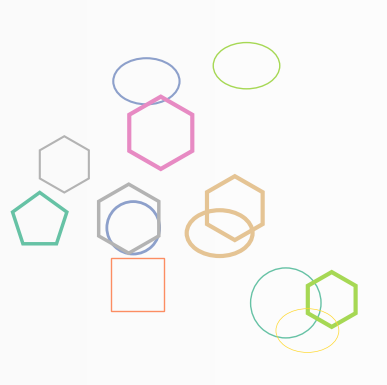[{"shape": "pentagon", "thickness": 2.5, "radius": 0.37, "center": [0.102, 0.426]}, {"shape": "circle", "thickness": 1, "radius": 0.45, "center": [0.738, 0.213]}, {"shape": "square", "thickness": 1, "radius": 0.34, "center": [0.354, 0.261]}, {"shape": "oval", "thickness": 1.5, "radius": 0.43, "center": [0.378, 0.789]}, {"shape": "circle", "thickness": 2, "radius": 0.34, "center": [0.344, 0.408]}, {"shape": "hexagon", "thickness": 3, "radius": 0.47, "center": [0.415, 0.655]}, {"shape": "hexagon", "thickness": 3, "radius": 0.36, "center": [0.856, 0.222]}, {"shape": "oval", "thickness": 1, "radius": 0.43, "center": [0.636, 0.829]}, {"shape": "oval", "thickness": 0.5, "radius": 0.41, "center": [0.793, 0.141]}, {"shape": "hexagon", "thickness": 3, "radius": 0.41, "center": [0.606, 0.459]}, {"shape": "oval", "thickness": 3, "radius": 0.42, "center": [0.567, 0.394]}, {"shape": "hexagon", "thickness": 1.5, "radius": 0.37, "center": [0.166, 0.573]}, {"shape": "hexagon", "thickness": 2.5, "radius": 0.45, "center": [0.332, 0.432]}]